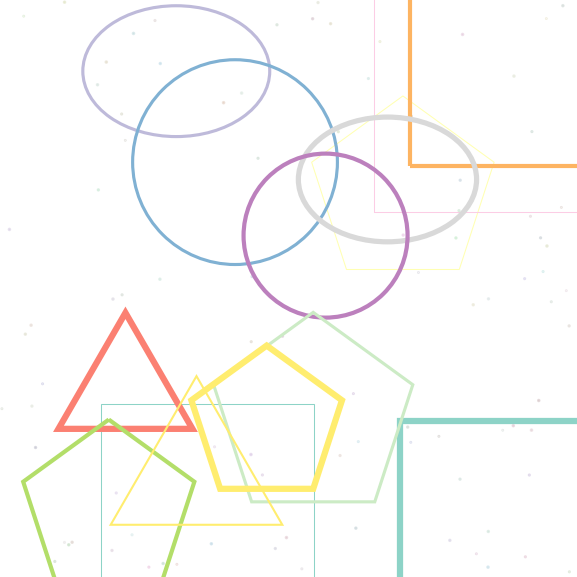[{"shape": "square", "thickness": 3, "radius": 0.8, "center": [0.853, 0.11]}, {"shape": "square", "thickness": 0.5, "radius": 0.92, "center": [0.359, 0.116]}, {"shape": "pentagon", "thickness": 0.5, "radius": 0.83, "center": [0.698, 0.667]}, {"shape": "oval", "thickness": 1.5, "radius": 0.81, "center": [0.305, 0.876]}, {"shape": "triangle", "thickness": 3, "radius": 0.67, "center": [0.217, 0.324]}, {"shape": "circle", "thickness": 1.5, "radius": 0.89, "center": [0.407, 0.718]}, {"shape": "square", "thickness": 2, "radius": 0.9, "center": [0.889, 0.893]}, {"shape": "pentagon", "thickness": 2, "radius": 0.78, "center": [0.188, 0.117]}, {"shape": "square", "thickness": 0.5, "radius": 0.99, "center": [0.846, 0.831]}, {"shape": "oval", "thickness": 2.5, "radius": 0.77, "center": [0.671, 0.688]}, {"shape": "circle", "thickness": 2, "radius": 0.71, "center": [0.564, 0.591]}, {"shape": "pentagon", "thickness": 1.5, "radius": 0.91, "center": [0.542, 0.277]}, {"shape": "triangle", "thickness": 1, "radius": 0.86, "center": [0.34, 0.176]}, {"shape": "pentagon", "thickness": 3, "radius": 0.69, "center": [0.462, 0.264]}]